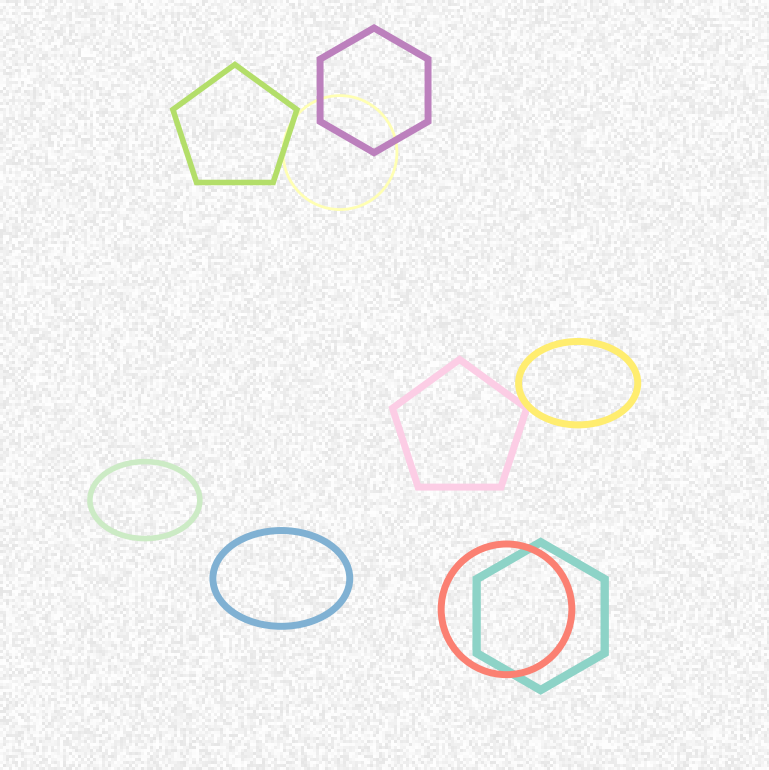[{"shape": "hexagon", "thickness": 3, "radius": 0.48, "center": [0.702, 0.2]}, {"shape": "circle", "thickness": 1, "radius": 0.37, "center": [0.441, 0.802]}, {"shape": "circle", "thickness": 2.5, "radius": 0.42, "center": [0.658, 0.209]}, {"shape": "oval", "thickness": 2.5, "radius": 0.44, "center": [0.365, 0.249]}, {"shape": "pentagon", "thickness": 2, "radius": 0.42, "center": [0.305, 0.832]}, {"shape": "pentagon", "thickness": 2.5, "radius": 0.46, "center": [0.597, 0.442]}, {"shape": "hexagon", "thickness": 2.5, "radius": 0.4, "center": [0.486, 0.883]}, {"shape": "oval", "thickness": 2, "radius": 0.36, "center": [0.188, 0.351]}, {"shape": "oval", "thickness": 2.5, "radius": 0.39, "center": [0.751, 0.502]}]